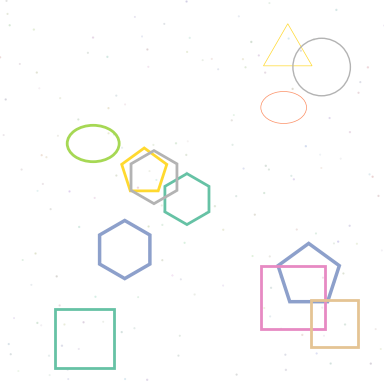[{"shape": "square", "thickness": 2, "radius": 0.38, "center": [0.219, 0.12]}, {"shape": "hexagon", "thickness": 2, "radius": 0.33, "center": [0.486, 0.483]}, {"shape": "oval", "thickness": 0.5, "radius": 0.3, "center": [0.737, 0.721]}, {"shape": "pentagon", "thickness": 2.5, "radius": 0.42, "center": [0.802, 0.284]}, {"shape": "hexagon", "thickness": 2.5, "radius": 0.38, "center": [0.324, 0.352]}, {"shape": "square", "thickness": 2, "radius": 0.41, "center": [0.76, 0.227]}, {"shape": "oval", "thickness": 2, "radius": 0.34, "center": [0.242, 0.627]}, {"shape": "pentagon", "thickness": 2, "radius": 0.31, "center": [0.375, 0.554]}, {"shape": "triangle", "thickness": 0.5, "radius": 0.36, "center": [0.747, 0.865]}, {"shape": "square", "thickness": 2, "radius": 0.3, "center": [0.869, 0.16]}, {"shape": "hexagon", "thickness": 2, "radius": 0.34, "center": [0.4, 0.54]}, {"shape": "circle", "thickness": 1, "radius": 0.37, "center": [0.835, 0.826]}]